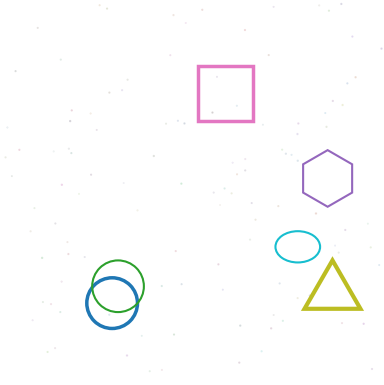[{"shape": "circle", "thickness": 2.5, "radius": 0.33, "center": [0.291, 0.213]}, {"shape": "circle", "thickness": 1.5, "radius": 0.34, "center": [0.307, 0.256]}, {"shape": "hexagon", "thickness": 1.5, "radius": 0.37, "center": [0.851, 0.537]}, {"shape": "square", "thickness": 2.5, "radius": 0.36, "center": [0.585, 0.756]}, {"shape": "triangle", "thickness": 3, "radius": 0.42, "center": [0.864, 0.24]}, {"shape": "oval", "thickness": 1.5, "radius": 0.29, "center": [0.773, 0.359]}]